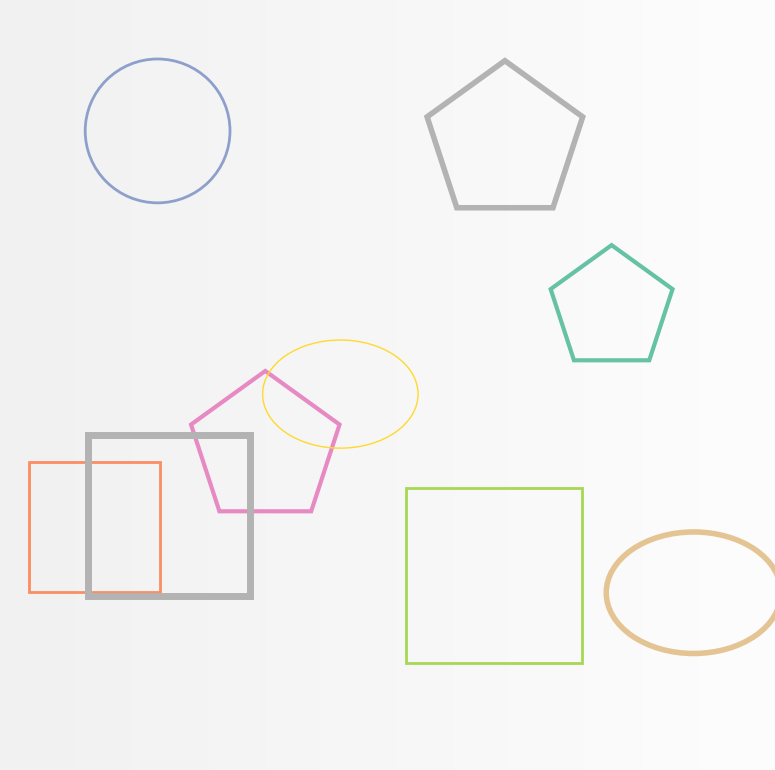[{"shape": "pentagon", "thickness": 1.5, "radius": 0.41, "center": [0.789, 0.599]}, {"shape": "square", "thickness": 1, "radius": 0.42, "center": [0.122, 0.316]}, {"shape": "circle", "thickness": 1, "radius": 0.47, "center": [0.203, 0.83]}, {"shape": "pentagon", "thickness": 1.5, "radius": 0.5, "center": [0.342, 0.418]}, {"shape": "square", "thickness": 1, "radius": 0.57, "center": [0.637, 0.253]}, {"shape": "oval", "thickness": 0.5, "radius": 0.5, "center": [0.439, 0.488]}, {"shape": "oval", "thickness": 2, "radius": 0.56, "center": [0.895, 0.23]}, {"shape": "square", "thickness": 2.5, "radius": 0.52, "center": [0.218, 0.331]}, {"shape": "pentagon", "thickness": 2, "radius": 0.53, "center": [0.651, 0.816]}]